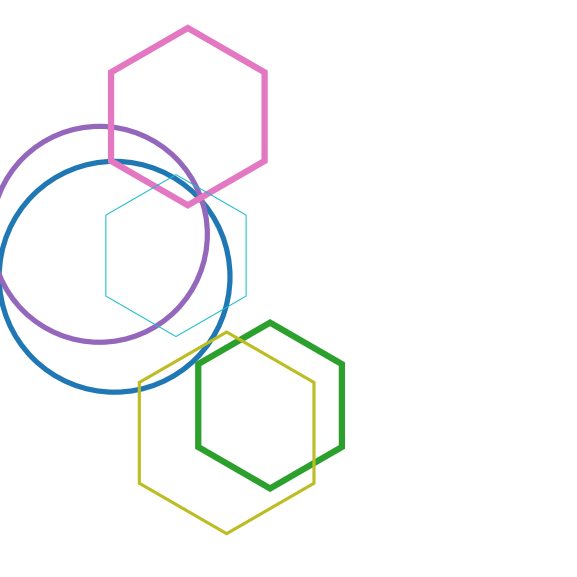[{"shape": "circle", "thickness": 2.5, "radius": 1.0, "center": [0.198, 0.52]}, {"shape": "hexagon", "thickness": 3, "radius": 0.72, "center": [0.468, 0.297]}, {"shape": "circle", "thickness": 2.5, "radius": 0.93, "center": [0.172, 0.593]}, {"shape": "hexagon", "thickness": 3, "radius": 0.77, "center": [0.325, 0.797]}, {"shape": "hexagon", "thickness": 1.5, "radius": 0.87, "center": [0.392, 0.25]}, {"shape": "hexagon", "thickness": 0.5, "radius": 0.7, "center": [0.305, 0.557]}]